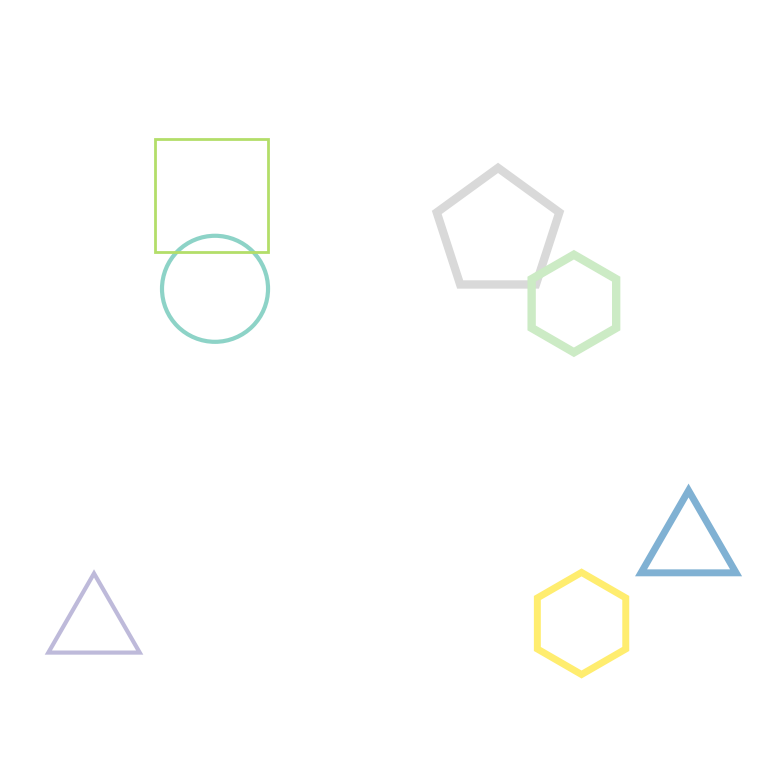[{"shape": "circle", "thickness": 1.5, "radius": 0.34, "center": [0.279, 0.625]}, {"shape": "triangle", "thickness": 1.5, "radius": 0.34, "center": [0.122, 0.187]}, {"shape": "triangle", "thickness": 2.5, "radius": 0.36, "center": [0.894, 0.292]}, {"shape": "square", "thickness": 1, "radius": 0.37, "center": [0.275, 0.746]}, {"shape": "pentagon", "thickness": 3, "radius": 0.42, "center": [0.647, 0.698]}, {"shape": "hexagon", "thickness": 3, "radius": 0.32, "center": [0.745, 0.606]}, {"shape": "hexagon", "thickness": 2.5, "radius": 0.33, "center": [0.755, 0.19]}]